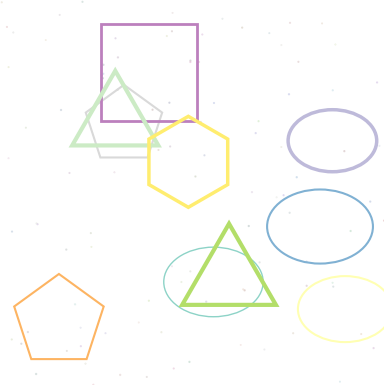[{"shape": "oval", "thickness": 1, "radius": 0.65, "center": [0.554, 0.268]}, {"shape": "oval", "thickness": 1.5, "radius": 0.61, "center": [0.896, 0.197]}, {"shape": "oval", "thickness": 2.5, "radius": 0.58, "center": [0.863, 0.634]}, {"shape": "oval", "thickness": 1.5, "radius": 0.69, "center": [0.831, 0.412]}, {"shape": "pentagon", "thickness": 1.5, "radius": 0.61, "center": [0.153, 0.166]}, {"shape": "triangle", "thickness": 3, "radius": 0.7, "center": [0.595, 0.278]}, {"shape": "pentagon", "thickness": 1.5, "radius": 0.52, "center": [0.322, 0.675]}, {"shape": "square", "thickness": 2, "radius": 0.63, "center": [0.387, 0.811]}, {"shape": "triangle", "thickness": 3, "radius": 0.65, "center": [0.299, 0.687]}, {"shape": "hexagon", "thickness": 2.5, "radius": 0.59, "center": [0.489, 0.58]}]